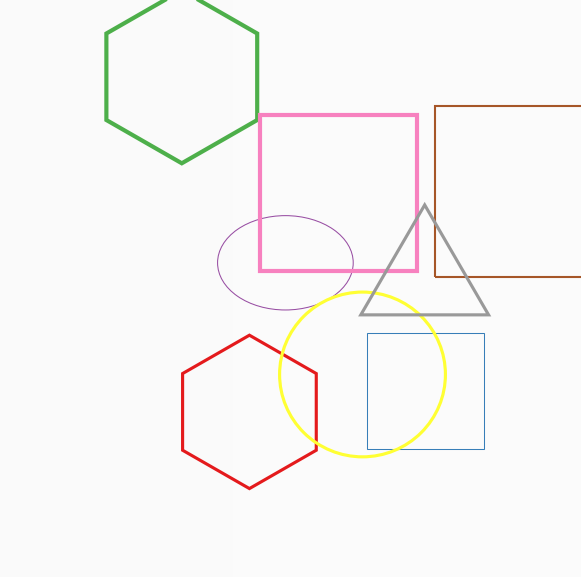[{"shape": "hexagon", "thickness": 1.5, "radius": 0.66, "center": [0.429, 0.286]}, {"shape": "square", "thickness": 0.5, "radius": 0.5, "center": [0.732, 0.323]}, {"shape": "hexagon", "thickness": 2, "radius": 0.75, "center": [0.313, 0.866]}, {"shape": "oval", "thickness": 0.5, "radius": 0.58, "center": [0.491, 0.544]}, {"shape": "circle", "thickness": 1.5, "radius": 0.71, "center": [0.624, 0.351]}, {"shape": "square", "thickness": 1, "radius": 0.74, "center": [0.897, 0.667]}, {"shape": "square", "thickness": 2, "radius": 0.67, "center": [0.582, 0.664]}, {"shape": "triangle", "thickness": 1.5, "radius": 0.63, "center": [0.731, 0.517]}]